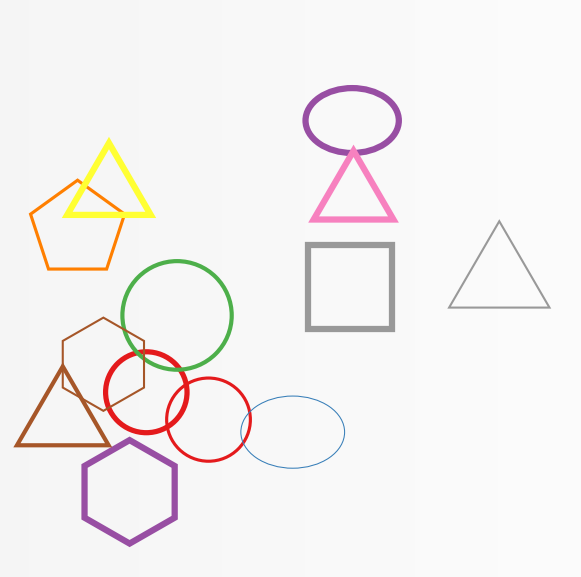[{"shape": "circle", "thickness": 2.5, "radius": 0.35, "center": [0.252, 0.32]}, {"shape": "circle", "thickness": 1.5, "radius": 0.36, "center": [0.359, 0.272]}, {"shape": "oval", "thickness": 0.5, "radius": 0.45, "center": [0.504, 0.251]}, {"shape": "circle", "thickness": 2, "radius": 0.47, "center": [0.305, 0.453]}, {"shape": "oval", "thickness": 3, "radius": 0.4, "center": [0.606, 0.79]}, {"shape": "hexagon", "thickness": 3, "radius": 0.45, "center": [0.223, 0.147]}, {"shape": "pentagon", "thickness": 1.5, "radius": 0.43, "center": [0.133, 0.602]}, {"shape": "triangle", "thickness": 3, "radius": 0.41, "center": [0.187, 0.668]}, {"shape": "triangle", "thickness": 2, "radius": 0.46, "center": [0.108, 0.274]}, {"shape": "hexagon", "thickness": 1, "radius": 0.4, "center": [0.178, 0.368]}, {"shape": "triangle", "thickness": 3, "radius": 0.4, "center": [0.608, 0.659]}, {"shape": "triangle", "thickness": 1, "radius": 0.5, "center": [0.859, 0.516]}, {"shape": "square", "thickness": 3, "radius": 0.36, "center": [0.602, 0.501]}]